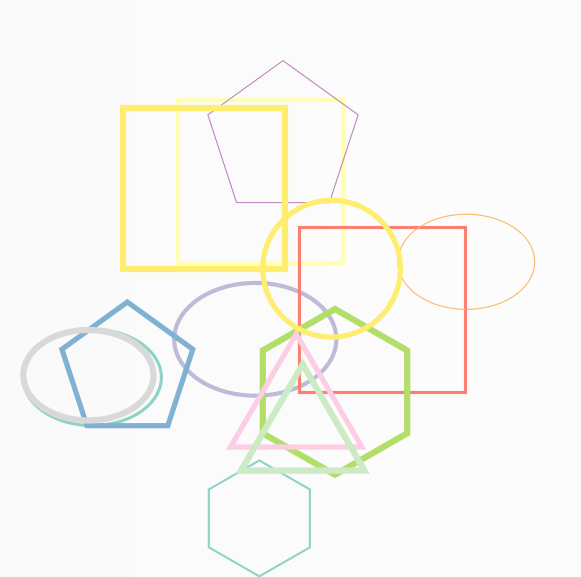[{"shape": "oval", "thickness": 1.5, "radius": 0.6, "center": [0.159, 0.346]}, {"shape": "hexagon", "thickness": 1, "radius": 0.5, "center": [0.446, 0.101]}, {"shape": "square", "thickness": 2, "radius": 0.71, "center": [0.449, 0.685]}, {"shape": "oval", "thickness": 2, "radius": 0.7, "center": [0.439, 0.412]}, {"shape": "square", "thickness": 1.5, "radius": 0.71, "center": [0.657, 0.463]}, {"shape": "pentagon", "thickness": 2.5, "radius": 0.59, "center": [0.219, 0.358]}, {"shape": "oval", "thickness": 0.5, "radius": 0.59, "center": [0.802, 0.546]}, {"shape": "hexagon", "thickness": 3, "radius": 0.72, "center": [0.576, 0.321]}, {"shape": "triangle", "thickness": 2.5, "radius": 0.65, "center": [0.51, 0.29]}, {"shape": "oval", "thickness": 3, "radius": 0.56, "center": [0.152, 0.349]}, {"shape": "pentagon", "thickness": 0.5, "radius": 0.68, "center": [0.487, 0.758]}, {"shape": "triangle", "thickness": 3, "radius": 0.61, "center": [0.521, 0.246]}, {"shape": "square", "thickness": 3, "radius": 0.7, "center": [0.351, 0.673]}, {"shape": "circle", "thickness": 2.5, "radius": 0.59, "center": [0.57, 0.534]}]